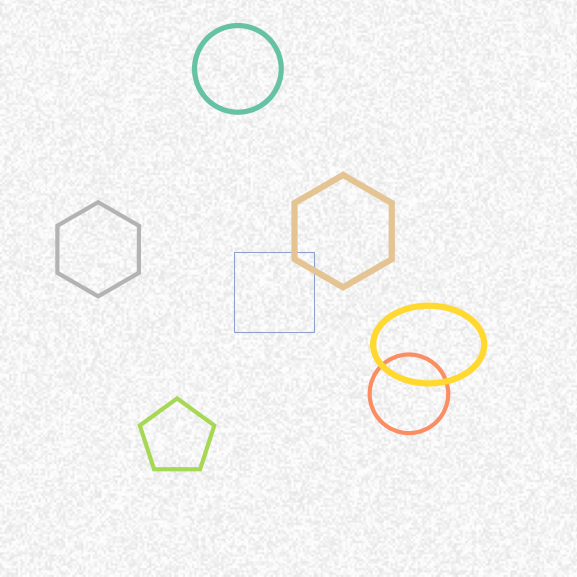[{"shape": "circle", "thickness": 2.5, "radius": 0.38, "center": [0.412, 0.88]}, {"shape": "circle", "thickness": 2, "radius": 0.34, "center": [0.708, 0.317]}, {"shape": "square", "thickness": 0.5, "radius": 0.35, "center": [0.474, 0.494]}, {"shape": "pentagon", "thickness": 2, "radius": 0.34, "center": [0.307, 0.241]}, {"shape": "oval", "thickness": 3, "radius": 0.48, "center": [0.742, 0.403]}, {"shape": "hexagon", "thickness": 3, "radius": 0.49, "center": [0.594, 0.599]}, {"shape": "hexagon", "thickness": 2, "radius": 0.41, "center": [0.17, 0.567]}]